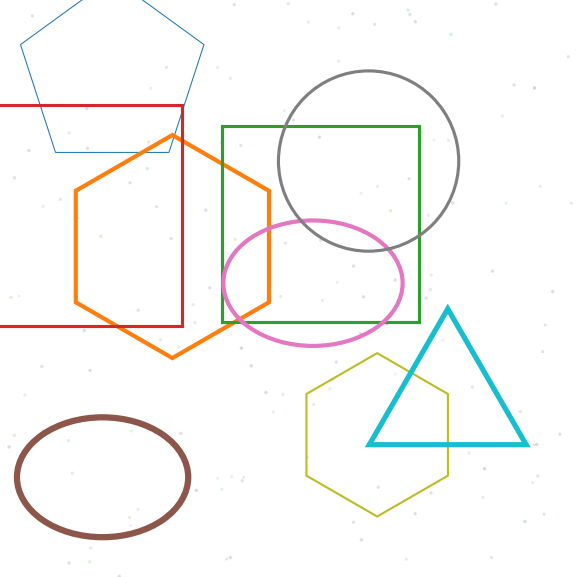[{"shape": "pentagon", "thickness": 0.5, "radius": 0.84, "center": [0.194, 0.87]}, {"shape": "hexagon", "thickness": 2, "radius": 0.97, "center": [0.298, 0.572]}, {"shape": "square", "thickness": 1.5, "radius": 0.85, "center": [0.555, 0.612]}, {"shape": "square", "thickness": 1.5, "radius": 0.96, "center": [0.125, 0.626]}, {"shape": "oval", "thickness": 3, "radius": 0.74, "center": [0.178, 0.173]}, {"shape": "oval", "thickness": 2, "radius": 0.78, "center": [0.542, 0.509]}, {"shape": "circle", "thickness": 1.5, "radius": 0.78, "center": [0.638, 0.72]}, {"shape": "hexagon", "thickness": 1, "radius": 0.71, "center": [0.653, 0.246]}, {"shape": "triangle", "thickness": 2.5, "radius": 0.78, "center": [0.775, 0.308]}]